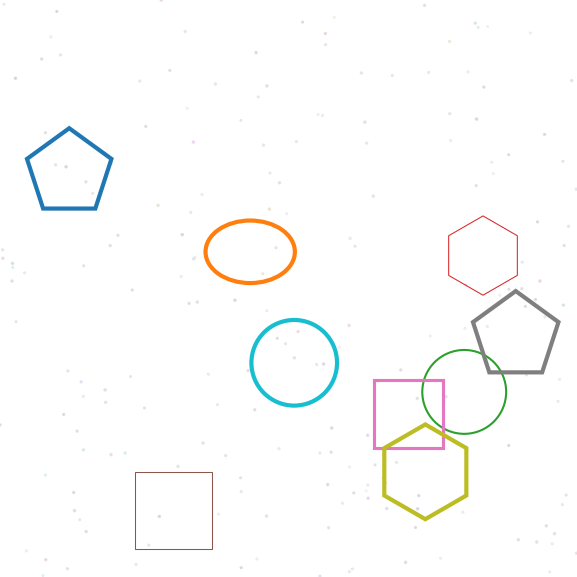[{"shape": "pentagon", "thickness": 2, "radius": 0.38, "center": [0.12, 0.7]}, {"shape": "oval", "thickness": 2, "radius": 0.39, "center": [0.433, 0.563]}, {"shape": "circle", "thickness": 1, "radius": 0.36, "center": [0.804, 0.321]}, {"shape": "hexagon", "thickness": 0.5, "radius": 0.34, "center": [0.836, 0.557]}, {"shape": "square", "thickness": 0.5, "radius": 0.34, "center": [0.3, 0.115]}, {"shape": "square", "thickness": 1.5, "radius": 0.3, "center": [0.707, 0.282]}, {"shape": "pentagon", "thickness": 2, "radius": 0.39, "center": [0.893, 0.417]}, {"shape": "hexagon", "thickness": 2, "radius": 0.41, "center": [0.736, 0.182]}, {"shape": "circle", "thickness": 2, "radius": 0.37, "center": [0.509, 0.371]}]